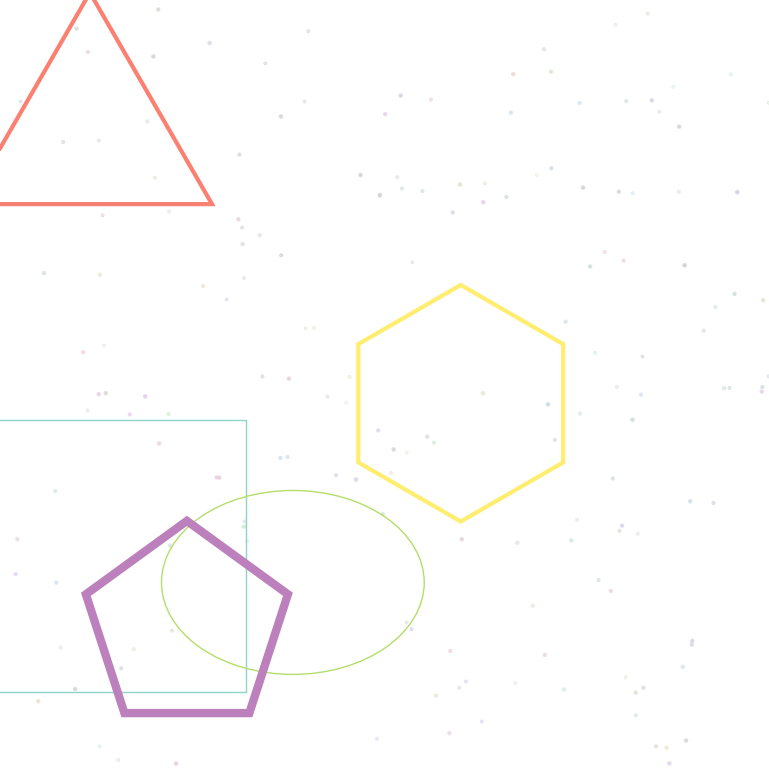[{"shape": "square", "thickness": 0.5, "radius": 0.89, "center": [0.142, 0.278]}, {"shape": "triangle", "thickness": 1.5, "radius": 0.92, "center": [0.117, 0.826]}, {"shape": "oval", "thickness": 0.5, "radius": 0.85, "center": [0.38, 0.244]}, {"shape": "pentagon", "thickness": 3, "radius": 0.69, "center": [0.243, 0.186]}, {"shape": "hexagon", "thickness": 1.5, "radius": 0.77, "center": [0.598, 0.476]}]